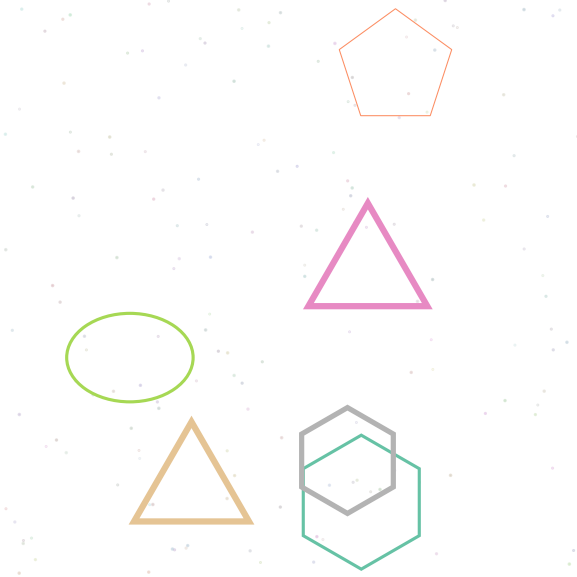[{"shape": "hexagon", "thickness": 1.5, "radius": 0.58, "center": [0.626, 0.13]}, {"shape": "pentagon", "thickness": 0.5, "radius": 0.51, "center": [0.685, 0.882]}, {"shape": "triangle", "thickness": 3, "radius": 0.59, "center": [0.637, 0.528]}, {"shape": "oval", "thickness": 1.5, "radius": 0.55, "center": [0.225, 0.38]}, {"shape": "triangle", "thickness": 3, "radius": 0.57, "center": [0.332, 0.154]}, {"shape": "hexagon", "thickness": 2.5, "radius": 0.46, "center": [0.602, 0.202]}]